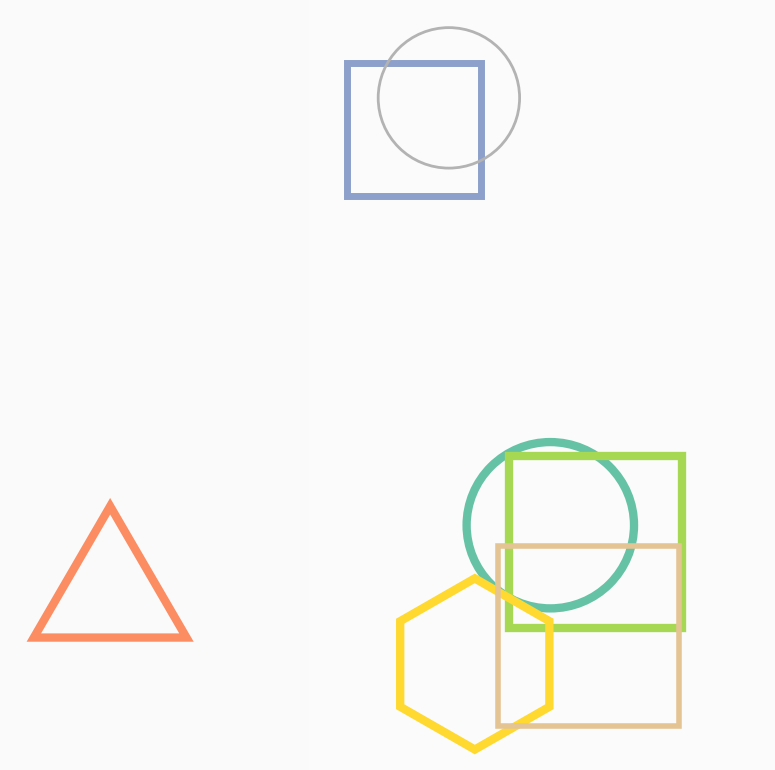[{"shape": "circle", "thickness": 3, "radius": 0.54, "center": [0.71, 0.318]}, {"shape": "triangle", "thickness": 3, "radius": 0.57, "center": [0.142, 0.229]}, {"shape": "square", "thickness": 2.5, "radius": 0.43, "center": [0.534, 0.832]}, {"shape": "square", "thickness": 3, "radius": 0.56, "center": [0.768, 0.297]}, {"shape": "hexagon", "thickness": 3, "radius": 0.56, "center": [0.613, 0.138]}, {"shape": "square", "thickness": 2, "radius": 0.58, "center": [0.759, 0.174]}, {"shape": "circle", "thickness": 1, "radius": 0.46, "center": [0.579, 0.873]}]